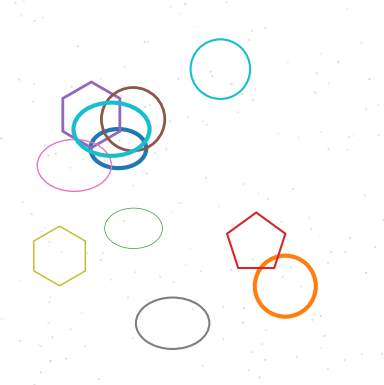[{"shape": "oval", "thickness": 3, "radius": 0.36, "center": [0.307, 0.614]}, {"shape": "circle", "thickness": 3, "radius": 0.4, "center": [0.741, 0.257]}, {"shape": "oval", "thickness": 0.5, "radius": 0.38, "center": [0.347, 0.407]}, {"shape": "pentagon", "thickness": 1.5, "radius": 0.4, "center": [0.666, 0.368]}, {"shape": "hexagon", "thickness": 2, "radius": 0.43, "center": [0.237, 0.702]}, {"shape": "circle", "thickness": 2, "radius": 0.41, "center": [0.346, 0.69]}, {"shape": "oval", "thickness": 1, "radius": 0.48, "center": [0.193, 0.57]}, {"shape": "oval", "thickness": 1.5, "radius": 0.48, "center": [0.448, 0.16]}, {"shape": "hexagon", "thickness": 1, "radius": 0.39, "center": [0.155, 0.335]}, {"shape": "oval", "thickness": 3, "radius": 0.49, "center": [0.29, 0.664]}, {"shape": "circle", "thickness": 1.5, "radius": 0.39, "center": [0.572, 0.82]}]